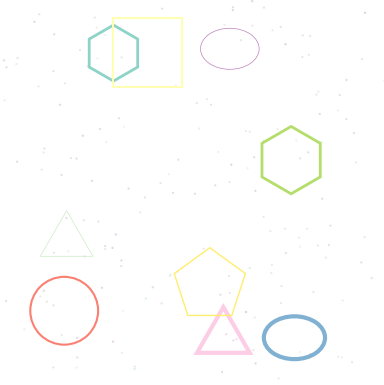[{"shape": "hexagon", "thickness": 2, "radius": 0.36, "center": [0.295, 0.862]}, {"shape": "square", "thickness": 1.5, "radius": 0.45, "center": [0.384, 0.864]}, {"shape": "circle", "thickness": 1.5, "radius": 0.44, "center": [0.167, 0.193]}, {"shape": "oval", "thickness": 3, "radius": 0.4, "center": [0.765, 0.123]}, {"shape": "hexagon", "thickness": 2, "radius": 0.44, "center": [0.756, 0.584]}, {"shape": "triangle", "thickness": 3, "radius": 0.4, "center": [0.58, 0.123]}, {"shape": "oval", "thickness": 0.5, "radius": 0.38, "center": [0.597, 0.873]}, {"shape": "triangle", "thickness": 0.5, "radius": 0.4, "center": [0.173, 0.374]}, {"shape": "pentagon", "thickness": 1, "radius": 0.49, "center": [0.545, 0.259]}]